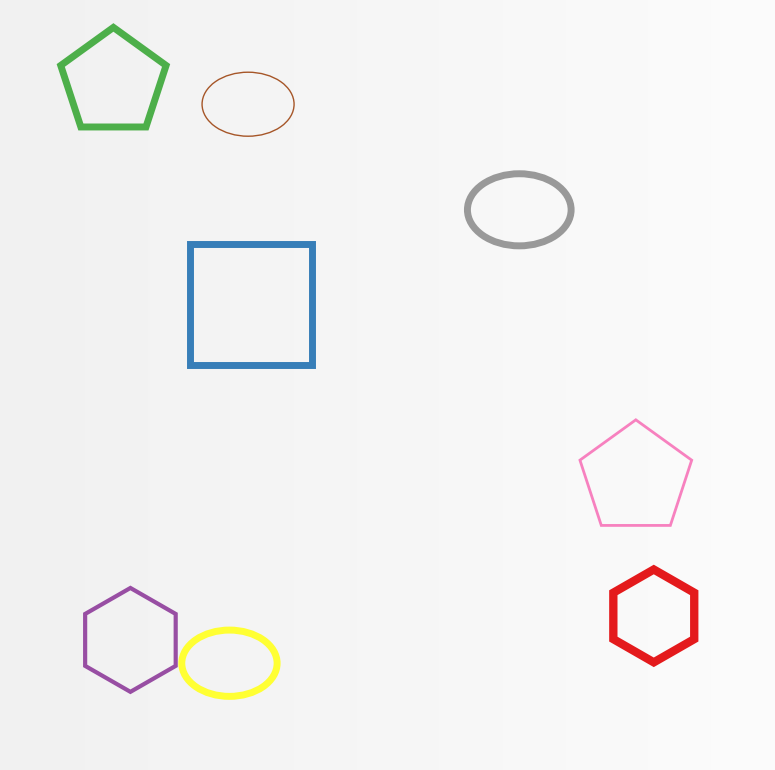[{"shape": "hexagon", "thickness": 3, "radius": 0.3, "center": [0.844, 0.2]}, {"shape": "square", "thickness": 2.5, "radius": 0.39, "center": [0.323, 0.604]}, {"shape": "pentagon", "thickness": 2.5, "radius": 0.36, "center": [0.146, 0.893]}, {"shape": "hexagon", "thickness": 1.5, "radius": 0.34, "center": [0.168, 0.169]}, {"shape": "oval", "thickness": 2.5, "radius": 0.31, "center": [0.296, 0.139]}, {"shape": "oval", "thickness": 0.5, "radius": 0.3, "center": [0.32, 0.865]}, {"shape": "pentagon", "thickness": 1, "radius": 0.38, "center": [0.82, 0.379]}, {"shape": "oval", "thickness": 2.5, "radius": 0.33, "center": [0.67, 0.728]}]